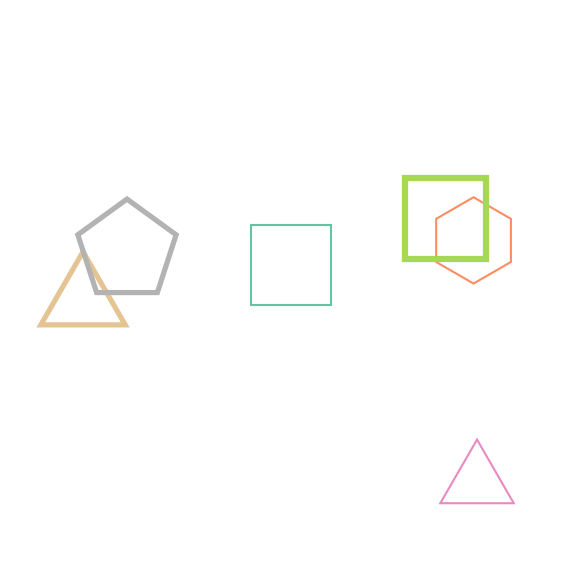[{"shape": "square", "thickness": 1, "radius": 0.35, "center": [0.504, 0.541]}, {"shape": "hexagon", "thickness": 1, "radius": 0.37, "center": [0.82, 0.583]}, {"shape": "triangle", "thickness": 1, "radius": 0.37, "center": [0.826, 0.164]}, {"shape": "square", "thickness": 3, "radius": 0.35, "center": [0.772, 0.621]}, {"shape": "triangle", "thickness": 2.5, "radius": 0.42, "center": [0.144, 0.479]}, {"shape": "pentagon", "thickness": 2.5, "radius": 0.45, "center": [0.22, 0.565]}]